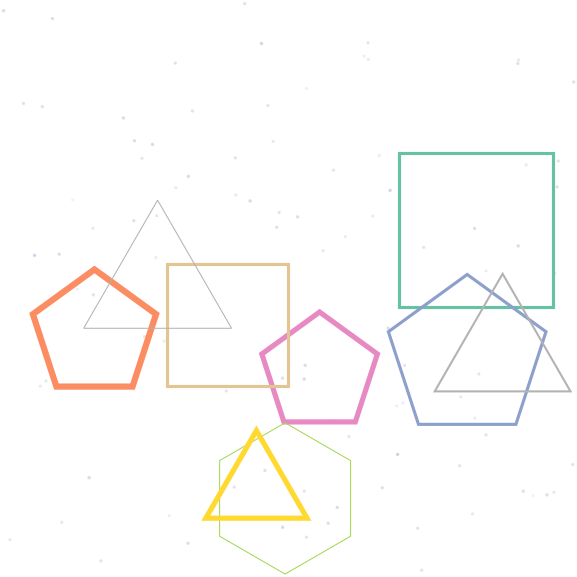[{"shape": "square", "thickness": 1.5, "radius": 0.67, "center": [0.825, 0.602]}, {"shape": "pentagon", "thickness": 3, "radius": 0.56, "center": [0.164, 0.42]}, {"shape": "pentagon", "thickness": 1.5, "radius": 0.72, "center": [0.809, 0.38]}, {"shape": "pentagon", "thickness": 2.5, "radius": 0.53, "center": [0.553, 0.354]}, {"shape": "hexagon", "thickness": 0.5, "radius": 0.65, "center": [0.494, 0.136]}, {"shape": "triangle", "thickness": 2.5, "radius": 0.51, "center": [0.444, 0.152]}, {"shape": "square", "thickness": 1.5, "radius": 0.53, "center": [0.394, 0.436]}, {"shape": "triangle", "thickness": 0.5, "radius": 0.74, "center": [0.273, 0.505]}, {"shape": "triangle", "thickness": 1, "radius": 0.68, "center": [0.87, 0.389]}]